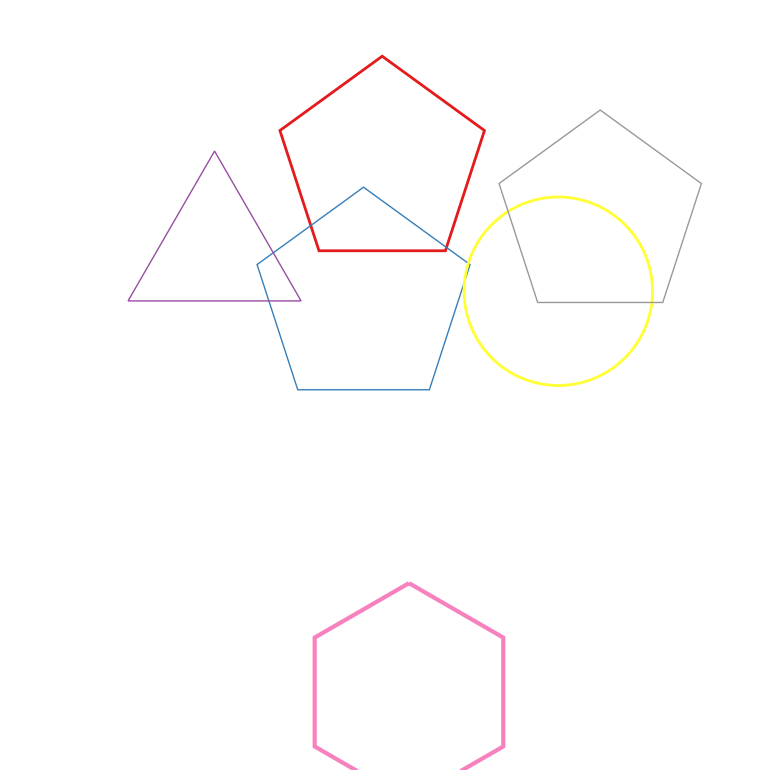[{"shape": "pentagon", "thickness": 1, "radius": 0.7, "center": [0.496, 0.787]}, {"shape": "pentagon", "thickness": 0.5, "radius": 0.73, "center": [0.472, 0.611]}, {"shape": "triangle", "thickness": 0.5, "radius": 0.65, "center": [0.279, 0.674]}, {"shape": "circle", "thickness": 1, "radius": 0.61, "center": [0.725, 0.622]}, {"shape": "hexagon", "thickness": 1.5, "radius": 0.71, "center": [0.531, 0.101]}, {"shape": "pentagon", "thickness": 0.5, "radius": 0.69, "center": [0.78, 0.719]}]